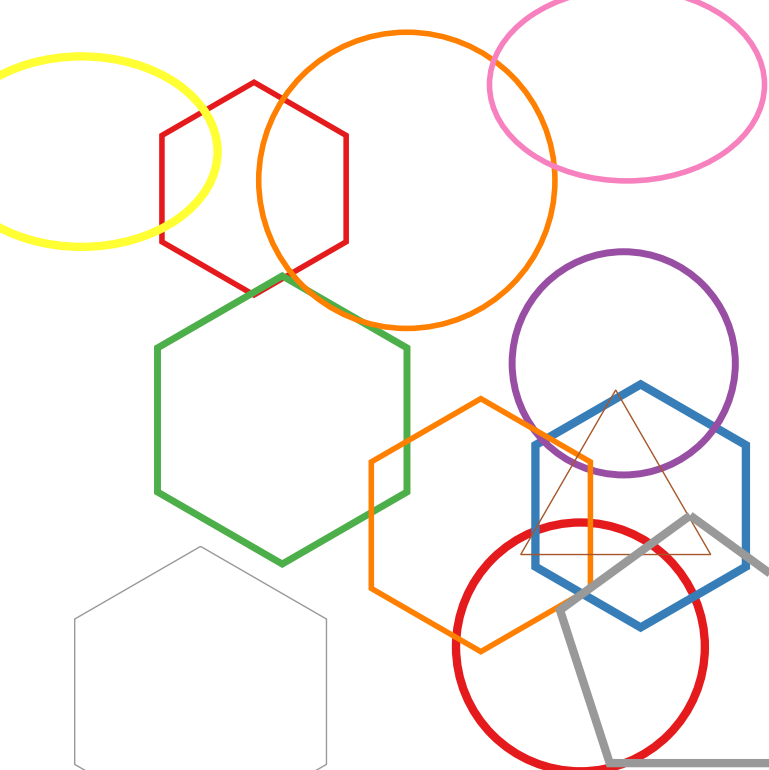[{"shape": "circle", "thickness": 3, "radius": 0.81, "center": [0.754, 0.16]}, {"shape": "hexagon", "thickness": 2, "radius": 0.69, "center": [0.33, 0.755]}, {"shape": "hexagon", "thickness": 3, "radius": 0.79, "center": [0.832, 0.343]}, {"shape": "hexagon", "thickness": 2.5, "radius": 0.94, "center": [0.367, 0.455]}, {"shape": "circle", "thickness": 2.5, "radius": 0.72, "center": [0.81, 0.528]}, {"shape": "hexagon", "thickness": 2, "radius": 0.82, "center": [0.624, 0.318]}, {"shape": "circle", "thickness": 2, "radius": 0.96, "center": [0.528, 0.766]}, {"shape": "oval", "thickness": 3, "radius": 0.88, "center": [0.106, 0.803]}, {"shape": "triangle", "thickness": 0.5, "radius": 0.71, "center": [0.8, 0.351]}, {"shape": "oval", "thickness": 2, "radius": 0.89, "center": [0.814, 0.89]}, {"shape": "pentagon", "thickness": 3, "radius": 0.89, "center": [0.896, 0.153]}, {"shape": "hexagon", "thickness": 0.5, "radius": 0.94, "center": [0.26, 0.102]}]